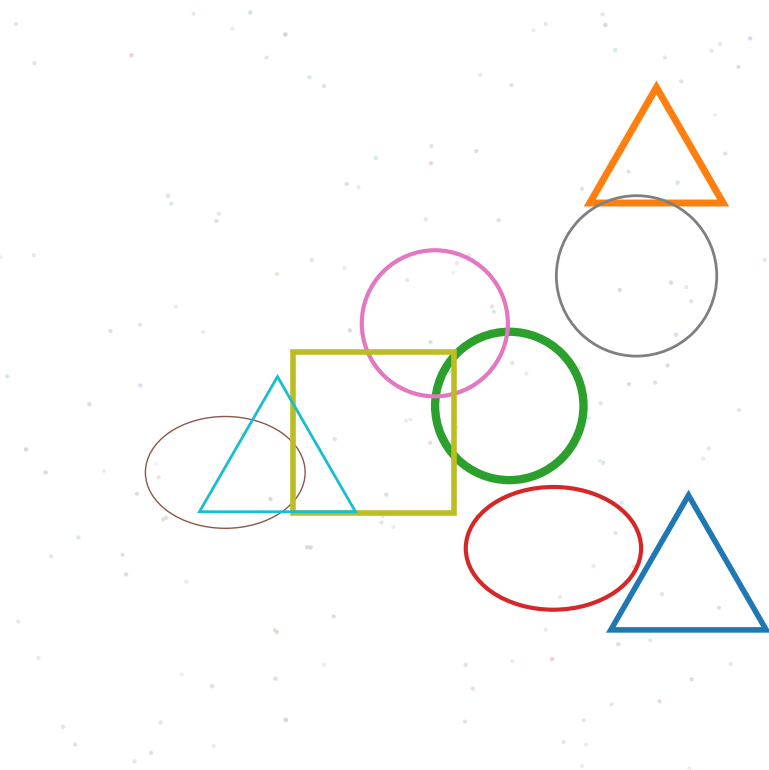[{"shape": "triangle", "thickness": 2, "radius": 0.58, "center": [0.894, 0.24]}, {"shape": "triangle", "thickness": 2.5, "radius": 0.5, "center": [0.853, 0.786]}, {"shape": "circle", "thickness": 3, "radius": 0.48, "center": [0.661, 0.473]}, {"shape": "oval", "thickness": 1.5, "radius": 0.57, "center": [0.719, 0.288]}, {"shape": "oval", "thickness": 0.5, "radius": 0.52, "center": [0.293, 0.386]}, {"shape": "circle", "thickness": 1.5, "radius": 0.47, "center": [0.565, 0.58]}, {"shape": "circle", "thickness": 1, "radius": 0.52, "center": [0.827, 0.642]}, {"shape": "square", "thickness": 2, "radius": 0.52, "center": [0.485, 0.439]}, {"shape": "triangle", "thickness": 1, "radius": 0.58, "center": [0.36, 0.394]}]